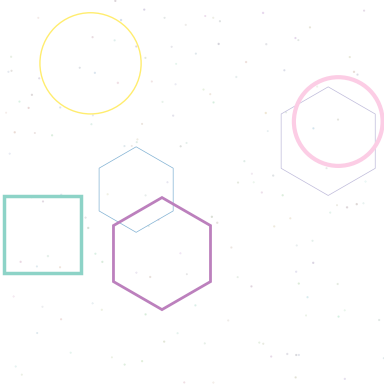[{"shape": "square", "thickness": 2.5, "radius": 0.5, "center": [0.11, 0.391]}, {"shape": "hexagon", "thickness": 0.5, "radius": 0.71, "center": [0.852, 0.633]}, {"shape": "hexagon", "thickness": 0.5, "radius": 0.56, "center": [0.354, 0.508]}, {"shape": "circle", "thickness": 3, "radius": 0.58, "center": [0.879, 0.684]}, {"shape": "hexagon", "thickness": 2, "radius": 0.73, "center": [0.421, 0.341]}, {"shape": "circle", "thickness": 1, "radius": 0.66, "center": [0.235, 0.835]}]